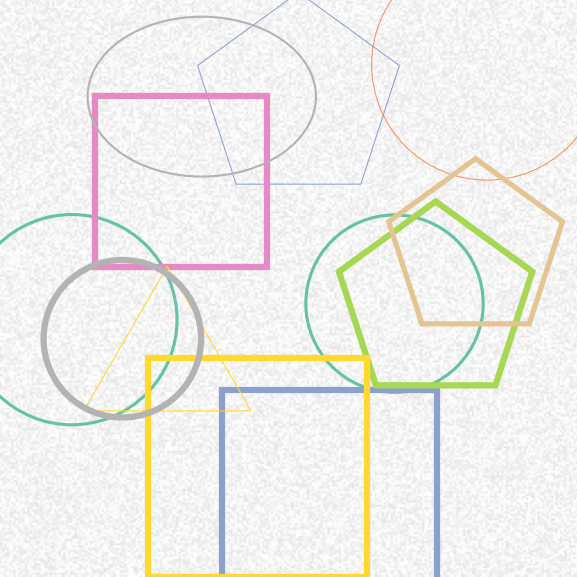[{"shape": "circle", "thickness": 1.5, "radius": 0.91, "center": [0.124, 0.446]}, {"shape": "circle", "thickness": 1.5, "radius": 0.77, "center": [0.683, 0.473]}, {"shape": "circle", "thickness": 0.5, "radius": 1.0, "center": [0.844, 0.887]}, {"shape": "square", "thickness": 3, "radius": 0.93, "center": [0.571, 0.138]}, {"shape": "pentagon", "thickness": 0.5, "radius": 0.92, "center": [0.517, 0.829]}, {"shape": "square", "thickness": 3, "radius": 0.74, "center": [0.313, 0.685]}, {"shape": "pentagon", "thickness": 3, "radius": 0.88, "center": [0.754, 0.474]}, {"shape": "square", "thickness": 3, "radius": 0.95, "center": [0.446, 0.19]}, {"shape": "triangle", "thickness": 0.5, "radius": 0.84, "center": [0.29, 0.371]}, {"shape": "pentagon", "thickness": 2.5, "radius": 0.79, "center": [0.824, 0.566]}, {"shape": "oval", "thickness": 1, "radius": 0.99, "center": [0.349, 0.832]}, {"shape": "circle", "thickness": 3, "radius": 0.68, "center": [0.212, 0.413]}]